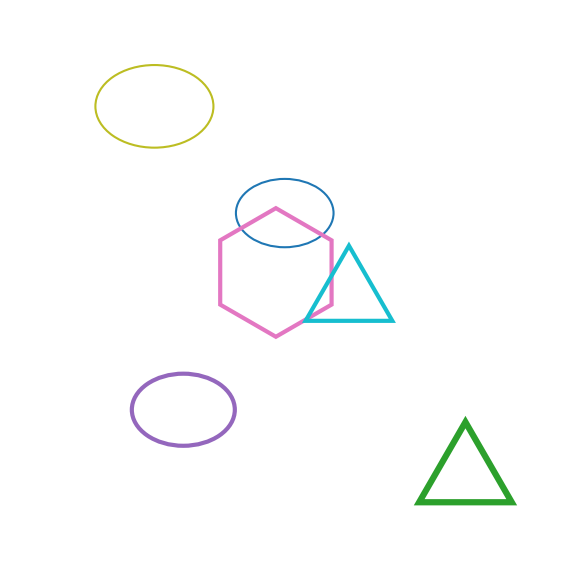[{"shape": "oval", "thickness": 1, "radius": 0.42, "center": [0.493, 0.63]}, {"shape": "triangle", "thickness": 3, "radius": 0.46, "center": [0.806, 0.176]}, {"shape": "oval", "thickness": 2, "radius": 0.45, "center": [0.317, 0.29]}, {"shape": "hexagon", "thickness": 2, "radius": 0.56, "center": [0.478, 0.527]}, {"shape": "oval", "thickness": 1, "radius": 0.51, "center": [0.267, 0.815]}, {"shape": "triangle", "thickness": 2, "radius": 0.43, "center": [0.604, 0.487]}]